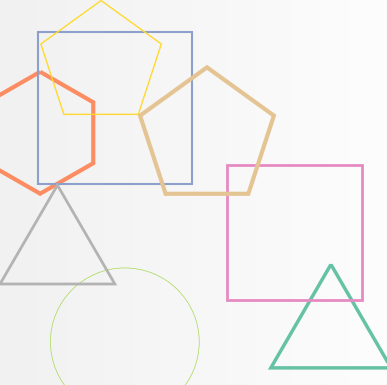[{"shape": "triangle", "thickness": 2.5, "radius": 0.9, "center": [0.854, 0.134]}, {"shape": "hexagon", "thickness": 3, "radius": 0.79, "center": [0.104, 0.655]}, {"shape": "square", "thickness": 1.5, "radius": 0.99, "center": [0.297, 0.72]}, {"shape": "square", "thickness": 2, "radius": 0.87, "center": [0.761, 0.397]}, {"shape": "circle", "thickness": 0.5, "radius": 0.96, "center": [0.322, 0.112]}, {"shape": "pentagon", "thickness": 1, "radius": 0.82, "center": [0.261, 0.835]}, {"shape": "pentagon", "thickness": 3, "radius": 0.91, "center": [0.534, 0.644]}, {"shape": "triangle", "thickness": 2, "radius": 0.86, "center": [0.148, 0.348]}]